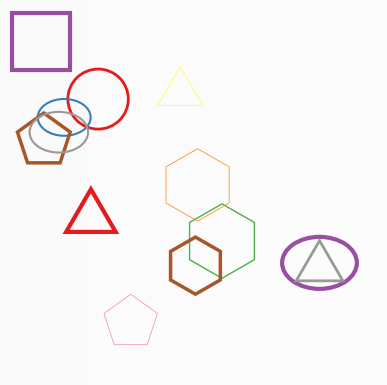[{"shape": "circle", "thickness": 2, "radius": 0.39, "center": [0.253, 0.743]}, {"shape": "triangle", "thickness": 3, "radius": 0.37, "center": [0.235, 0.435]}, {"shape": "oval", "thickness": 1.5, "radius": 0.34, "center": [0.166, 0.695]}, {"shape": "hexagon", "thickness": 1, "radius": 0.48, "center": [0.573, 0.374]}, {"shape": "square", "thickness": 3, "radius": 0.37, "center": [0.106, 0.891]}, {"shape": "oval", "thickness": 3, "radius": 0.48, "center": [0.825, 0.317]}, {"shape": "hexagon", "thickness": 0.5, "radius": 0.47, "center": [0.51, 0.52]}, {"shape": "triangle", "thickness": 0.5, "radius": 0.34, "center": [0.465, 0.759]}, {"shape": "pentagon", "thickness": 2.5, "radius": 0.36, "center": [0.113, 0.635]}, {"shape": "hexagon", "thickness": 2.5, "radius": 0.37, "center": [0.504, 0.31]}, {"shape": "pentagon", "thickness": 0.5, "radius": 0.36, "center": [0.337, 0.163]}, {"shape": "oval", "thickness": 1.5, "radius": 0.38, "center": [0.152, 0.657]}, {"shape": "triangle", "thickness": 2, "radius": 0.35, "center": [0.825, 0.305]}]